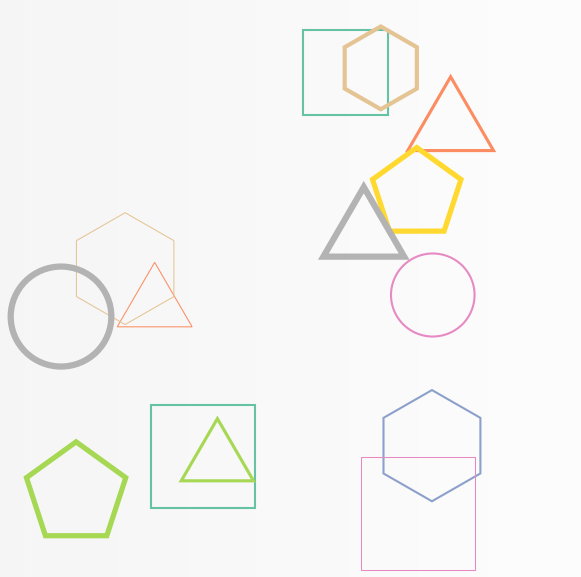[{"shape": "square", "thickness": 1, "radius": 0.37, "center": [0.594, 0.874]}, {"shape": "square", "thickness": 1, "radius": 0.45, "center": [0.349, 0.209]}, {"shape": "triangle", "thickness": 0.5, "radius": 0.37, "center": [0.266, 0.47]}, {"shape": "triangle", "thickness": 1.5, "radius": 0.43, "center": [0.775, 0.781]}, {"shape": "hexagon", "thickness": 1, "radius": 0.48, "center": [0.743, 0.227]}, {"shape": "square", "thickness": 0.5, "radius": 0.49, "center": [0.719, 0.111]}, {"shape": "circle", "thickness": 1, "radius": 0.36, "center": [0.745, 0.488]}, {"shape": "triangle", "thickness": 1.5, "radius": 0.36, "center": [0.374, 0.202]}, {"shape": "pentagon", "thickness": 2.5, "radius": 0.45, "center": [0.131, 0.144]}, {"shape": "pentagon", "thickness": 2.5, "radius": 0.4, "center": [0.717, 0.664]}, {"shape": "hexagon", "thickness": 0.5, "radius": 0.48, "center": [0.215, 0.534]}, {"shape": "hexagon", "thickness": 2, "radius": 0.36, "center": [0.655, 0.882]}, {"shape": "circle", "thickness": 3, "radius": 0.43, "center": [0.105, 0.451]}, {"shape": "triangle", "thickness": 3, "radius": 0.4, "center": [0.626, 0.595]}]